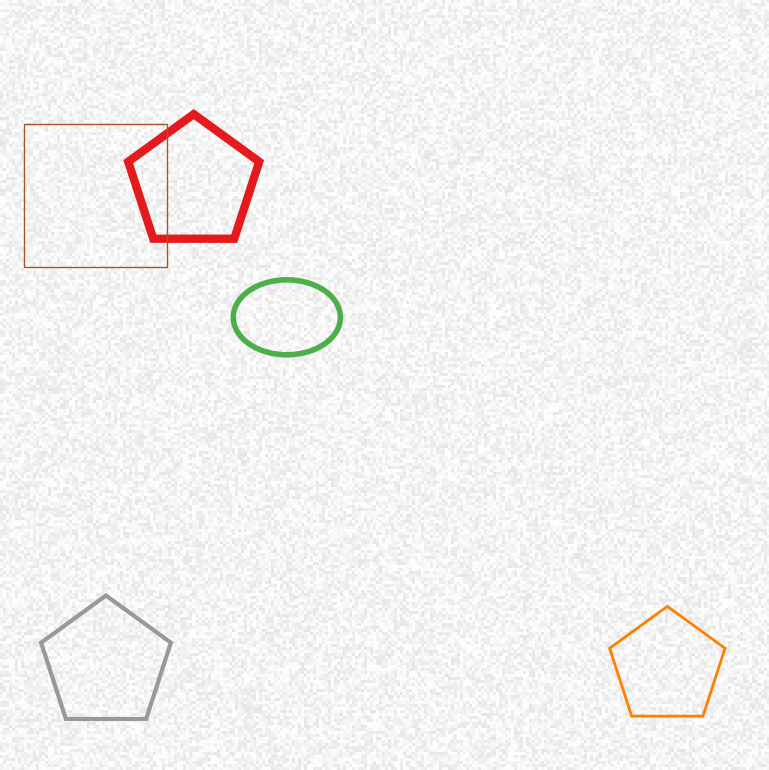[{"shape": "pentagon", "thickness": 3, "radius": 0.45, "center": [0.252, 0.762]}, {"shape": "oval", "thickness": 2, "radius": 0.35, "center": [0.373, 0.588]}, {"shape": "pentagon", "thickness": 1, "radius": 0.39, "center": [0.867, 0.134]}, {"shape": "square", "thickness": 0.5, "radius": 0.46, "center": [0.124, 0.746]}, {"shape": "pentagon", "thickness": 1.5, "radius": 0.44, "center": [0.138, 0.138]}]